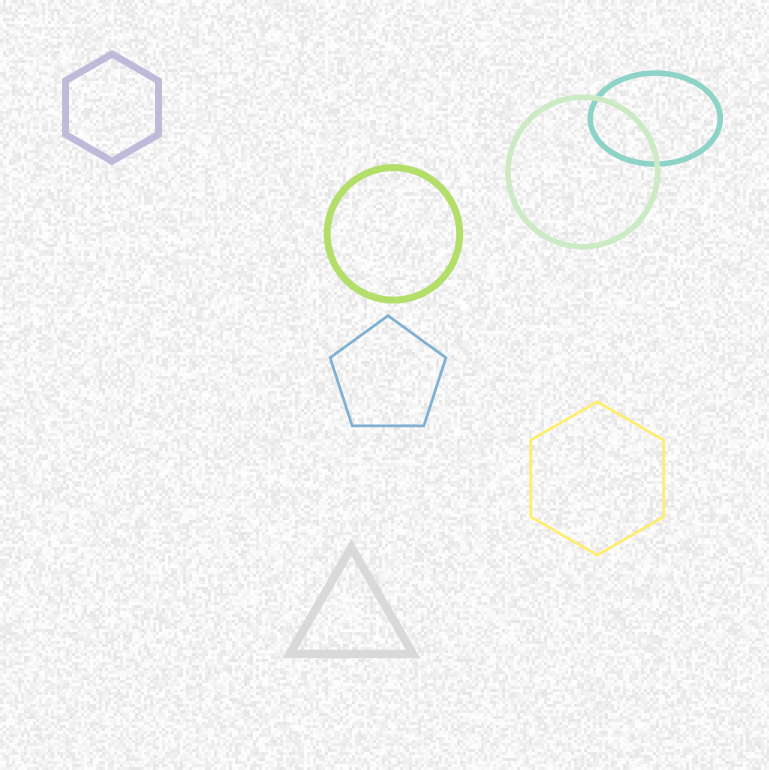[{"shape": "oval", "thickness": 2, "radius": 0.42, "center": [0.851, 0.846]}, {"shape": "hexagon", "thickness": 2.5, "radius": 0.35, "center": [0.145, 0.86]}, {"shape": "pentagon", "thickness": 1, "radius": 0.4, "center": [0.504, 0.511]}, {"shape": "circle", "thickness": 2.5, "radius": 0.43, "center": [0.511, 0.696]}, {"shape": "triangle", "thickness": 3, "radius": 0.46, "center": [0.456, 0.197]}, {"shape": "circle", "thickness": 2, "radius": 0.49, "center": [0.757, 0.777]}, {"shape": "hexagon", "thickness": 1, "radius": 0.5, "center": [0.776, 0.379]}]